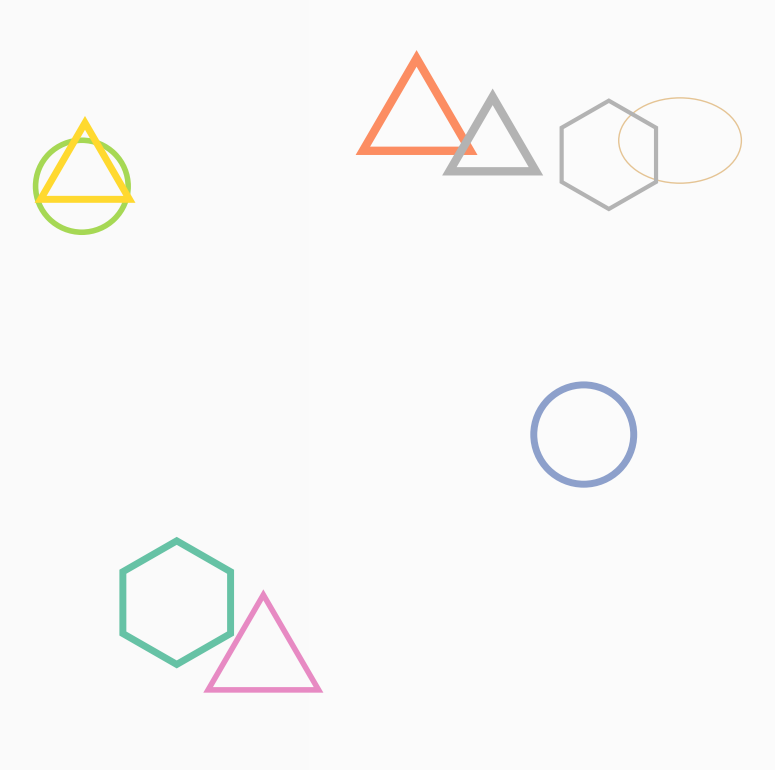[{"shape": "hexagon", "thickness": 2.5, "radius": 0.4, "center": [0.228, 0.217]}, {"shape": "triangle", "thickness": 3, "radius": 0.4, "center": [0.538, 0.844]}, {"shape": "circle", "thickness": 2.5, "radius": 0.32, "center": [0.753, 0.436]}, {"shape": "triangle", "thickness": 2, "radius": 0.41, "center": [0.34, 0.145]}, {"shape": "circle", "thickness": 2, "radius": 0.3, "center": [0.106, 0.758]}, {"shape": "triangle", "thickness": 2.5, "radius": 0.33, "center": [0.11, 0.774]}, {"shape": "oval", "thickness": 0.5, "radius": 0.4, "center": [0.877, 0.817]}, {"shape": "hexagon", "thickness": 1.5, "radius": 0.35, "center": [0.786, 0.799]}, {"shape": "triangle", "thickness": 3, "radius": 0.32, "center": [0.636, 0.81]}]